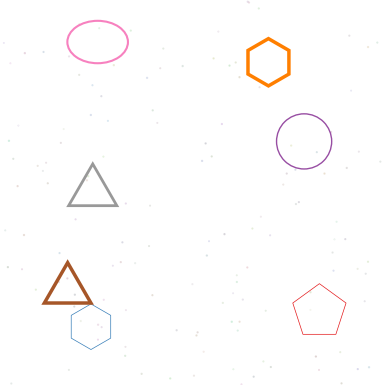[{"shape": "pentagon", "thickness": 0.5, "radius": 0.36, "center": [0.83, 0.19]}, {"shape": "hexagon", "thickness": 0.5, "radius": 0.3, "center": [0.236, 0.151]}, {"shape": "circle", "thickness": 1, "radius": 0.36, "center": [0.79, 0.633]}, {"shape": "hexagon", "thickness": 2.5, "radius": 0.31, "center": [0.697, 0.838]}, {"shape": "triangle", "thickness": 2.5, "radius": 0.35, "center": [0.176, 0.248]}, {"shape": "oval", "thickness": 1.5, "radius": 0.39, "center": [0.254, 0.891]}, {"shape": "triangle", "thickness": 2, "radius": 0.36, "center": [0.241, 0.502]}]